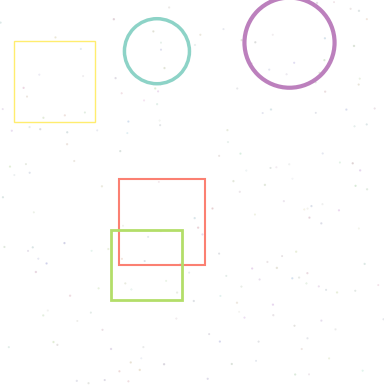[{"shape": "circle", "thickness": 2.5, "radius": 0.42, "center": [0.408, 0.867]}, {"shape": "square", "thickness": 1.5, "radius": 0.56, "center": [0.421, 0.424]}, {"shape": "square", "thickness": 2, "radius": 0.46, "center": [0.38, 0.312]}, {"shape": "circle", "thickness": 3, "radius": 0.59, "center": [0.752, 0.889]}, {"shape": "square", "thickness": 1, "radius": 0.53, "center": [0.141, 0.788]}]